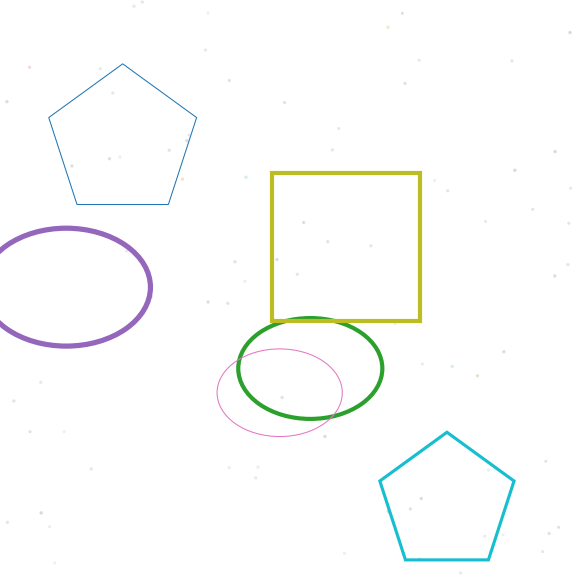[{"shape": "pentagon", "thickness": 0.5, "radius": 0.67, "center": [0.212, 0.754]}, {"shape": "oval", "thickness": 2, "radius": 0.62, "center": [0.537, 0.361]}, {"shape": "oval", "thickness": 2.5, "radius": 0.73, "center": [0.115, 0.502]}, {"shape": "oval", "thickness": 0.5, "radius": 0.54, "center": [0.484, 0.319]}, {"shape": "square", "thickness": 2, "radius": 0.64, "center": [0.599, 0.571]}, {"shape": "pentagon", "thickness": 1.5, "radius": 0.61, "center": [0.774, 0.128]}]